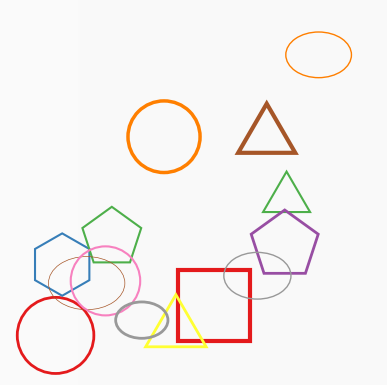[{"shape": "square", "thickness": 3, "radius": 0.46, "center": [0.552, 0.207]}, {"shape": "circle", "thickness": 2, "radius": 0.49, "center": [0.143, 0.129]}, {"shape": "hexagon", "thickness": 1.5, "radius": 0.4, "center": [0.16, 0.313]}, {"shape": "pentagon", "thickness": 1.5, "radius": 0.4, "center": [0.289, 0.383]}, {"shape": "triangle", "thickness": 1.5, "radius": 0.35, "center": [0.74, 0.484]}, {"shape": "pentagon", "thickness": 2, "radius": 0.45, "center": [0.735, 0.364]}, {"shape": "oval", "thickness": 1, "radius": 0.42, "center": [0.822, 0.858]}, {"shape": "circle", "thickness": 2.5, "radius": 0.47, "center": [0.423, 0.645]}, {"shape": "triangle", "thickness": 2, "radius": 0.45, "center": [0.454, 0.144]}, {"shape": "oval", "thickness": 0.5, "radius": 0.49, "center": [0.224, 0.265]}, {"shape": "triangle", "thickness": 3, "radius": 0.43, "center": [0.688, 0.646]}, {"shape": "circle", "thickness": 1.5, "radius": 0.45, "center": [0.272, 0.27]}, {"shape": "oval", "thickness": 1, "radius": 0.43, "center": [0.664, 0.284]}, {"shape": "oval", "thickness": 2, "radius": 0.34, "center": [0.366, 0.169]}]